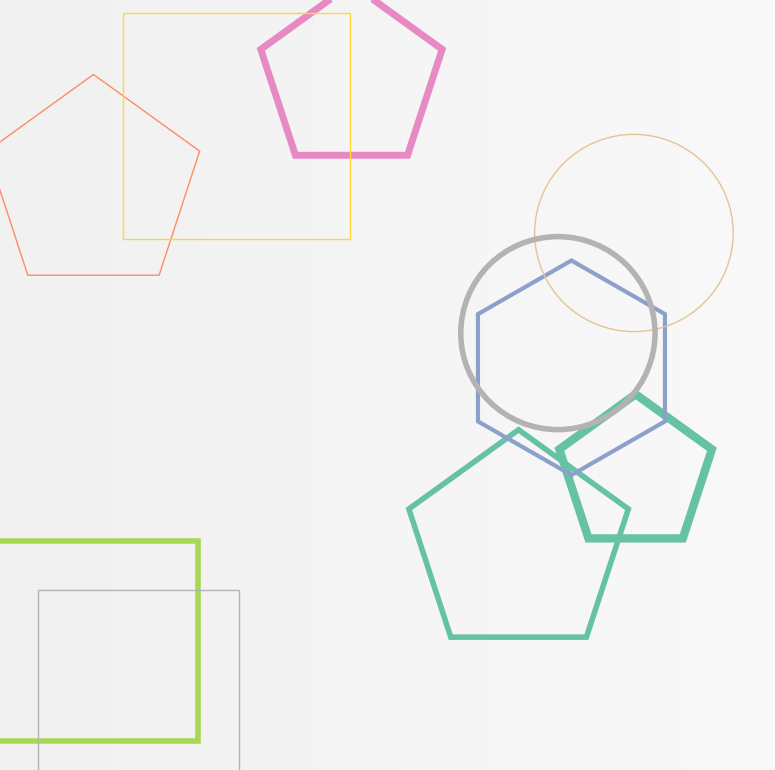[{"shape": "pentagon", "thickness": 3, "radius": 0.52, "center": [0.82, 0.385]}, {"shape": "pentagon", "thickness": 2, "radius": 0.74, "center": [0.669, 0.293]}, {"shape": "pentagon", "thickness": 0.5, "radius": 0.72, "center": [0.121, 0.759]}, {"shape": "hexagon", "thickness": 1.5, "radius": 0.7, "center": [0.737, 0.522]}, {"shape": "pentagon", "thickness": 2.5, "radius": 0.62, "center": [0.454, 0.898]}, {"shape": "square", "thickness": 2, "radius": 0.65, "center": [0.125, 0.167]}, {"shape": "square", "thickness": 0.5, "radius": 0.73, "center": [0.305, 0.836]}, {"shape": "circle", "thickness": 0.5, "radius": 0.64, "center": [0.818, 0.697]}, {"shape": "circle", "thickness": 2, "radius": 0.63, "center": [0.72, 0.567]}, {"shape": "square", "thickness": 0.5, "radius": 0.65, "center": [0.179, 0.104]}]